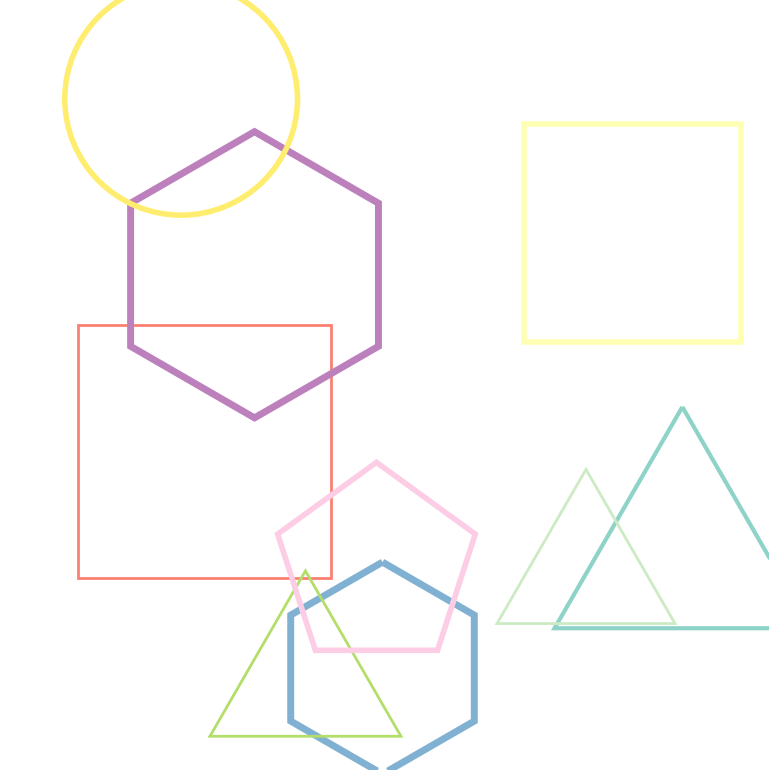[{"shape": "triangle", "thickness": 1.5, "radius": 0.96, "center": [0.886, 0.28]}, {"shape": "square", "thickness": 2, "radius": 0.7, "center": [0.821, 0.697]}, {"shape": "square", "thickness": 1, "radius": 0.82, "center": [0.265, 0.413]}, {"shape": "hexagon", "thickness": 2.5, "radius": 0.69, "center": [0.497, 0.132]}, {"shape": "triangle", "thickness": 1, "radius": 0.72, "center": [0.397, 0.115]}, {"shape": "pentagon", "thickness": 2, "radius": 0.67, "center": [0.489, 0.265]}, {"shape": "hexagon", "thickness": 2.5, "radius": 0.93, "center": [0.331, 0.643]}, {"shape": "triangle", "thickness": 1, "radius": 0.67, "center": [0.761, 0.257]}, {"shape": "circle", "thickness": 2, "radius": 0.76, "center": [0.235, 0.872]}]